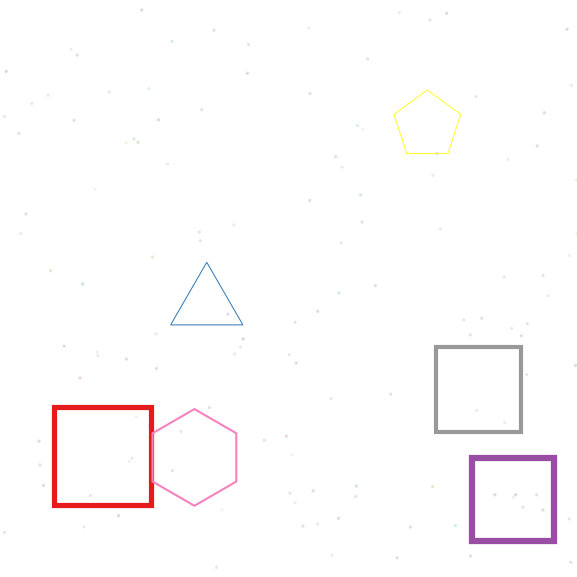[{"shape": "square", "thickness": 2.5, "radius": 0.42, "center": [0.177, 0.21]}, {"shape": "triangle", "thickness": 0.5, "radius": 0.36, "center": [0.358, 0.473]}, {"shape": "square", "thickness": 3, "radius": 0.36, "center": [0.889, 0.134]}, {"shape": "pentagon", "thickness": 0.5, "radius": 0.3, "center": [0.74, 0.782]}, {"shape": "hexagon", "thickness": 1, "radius": 0.42, "center": [0.337, 0.207]}, {"shape": "square", "thickness": 2, "radius": 0.37, "center": [0.829, 0.325]}]